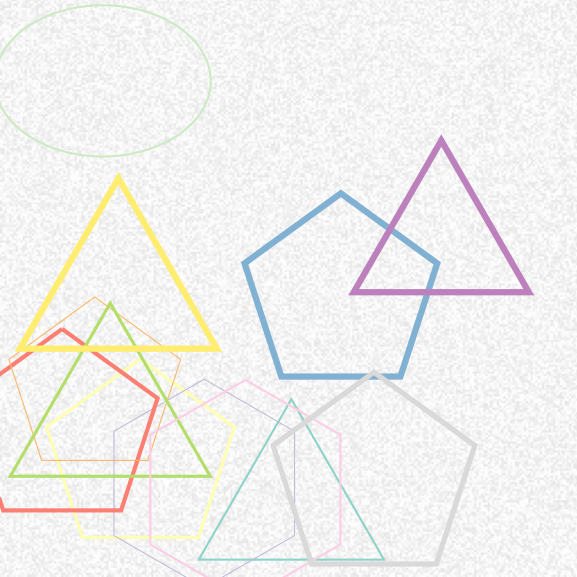[{"shape": "triangle", "thickness": 1, "radius": 0.93, "center": [0.505, 0.123]}, {"shape": "pentagon", "thickness": 1.5, "radius": 0.85, "center": [0.243, 0.207]}, {"shape": "hexagon", "thickness": 0.5, "radius": 0.9, "center": [0.354, 0.162]}, {"shape": "pentagon", "thickness": 2, "radius": 0.87, "center": [0.108, 0.256]}, {"shape": "pentagon", "thickness": 3, "radius": 0.88, "center": [0.59, 0.489]}, {"shape": "pentagon", "thickness": 0.5, "radius": 0.78, "center": [0.164, 0.328]}, {"shape": "triangle", "thickness": 1.5, "radius": 1.0, "center": [0.191, 0.274]}, {"shape": "hexagon", "thickness": 1, "radius": 0.95, "center": [0.425, 0.151]}, {"shape": "pentagon", "thickness": 2.5, "radius": 0.92, "center": [0.648, 0.171]}, {"shape": "triangle", "thickness": 3, "radius": 0.88, "center": [0.764, 0.581]}, {"shape": "oval", "thickness": 1, "radius": 0.94, "center": [0.178, 0.859]}, {"shape": "triangle", "thickness": 3, "radius": 0.98, "center": [0.205, 0.494]}]